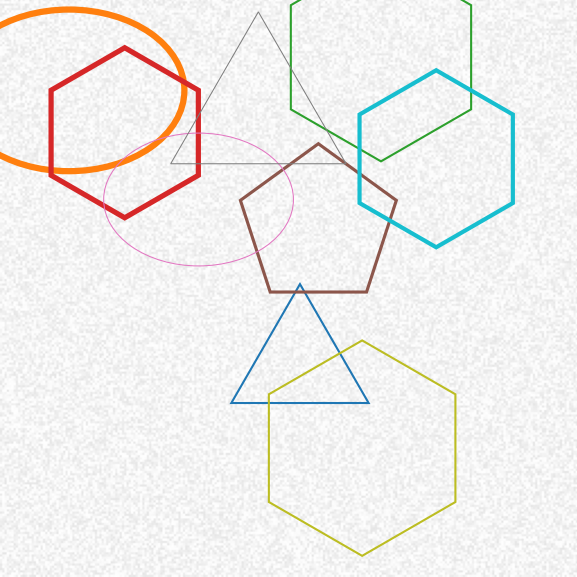[{"shape": "triangle", "thickness": 1, "radius": 0.69, "center": [0.519, 0.37]}, {"shape": "oval", "thickness": 3, "radius": 1.0, "center": [0.119, 0.843]}, {"shape": "hexagon", "thickness": 1, "radius": 0.9, "center": [0.66, 0.9]}, {"shape": "hexagon", "thickness": 2.5, "radius": 0.74, "center": [0.216, 0.769]}, {"shape": "pentagon", "thickness": 1.5, "radius": 0.71, "center": [0.551, 0.608]}, {"shape": "oval", "thickness": 0.5, "radius": 0.82, "center": [0.344, 0.654]}, {"shape": "triangle", "thickness": 0.5, "radius": 0.88, "center": [0.447, 0.803]}, {"shape": "hexagon", "thickness": 1, "radius": 0.93, "center": [0.627, 0.223]}, {"shape": "hexagon", "thickness": 2, "radius": 0.77, "center": [0.755, 0.724]}]